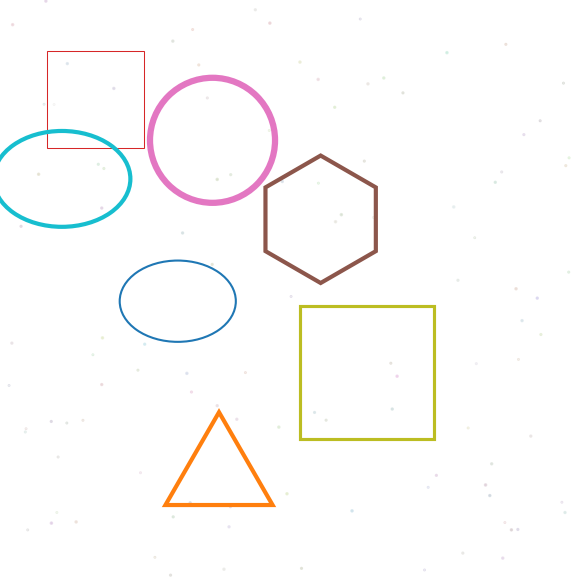[{"shape": "oval", "thickness": 1, "radius": 0.5, "center": [0.308, 0.478]}, {"shape": "triangle", "thickness": 2, "radius": 0.54, "center": [0.379, 0.178]}, {"shape": "square", "thickness": 0.5, "radius": 0.42, "center": [0.165, 0.827]}, {"shape": "hexagon", "thickness": 2, "radius": 0.55, "center": [0.555, 0.619]}, {"shape": "circle", "thickness": 3, "radius": 0.54, "center": [0.368, 0.756]}, {"shape": "square", "thickness": 1.5, "radius": 0.58, "center": [0.635, 0.354]}, {"shape": "oval", "thickness": 2, "radius": 0.59, "center": [0.107, 0.689]}]